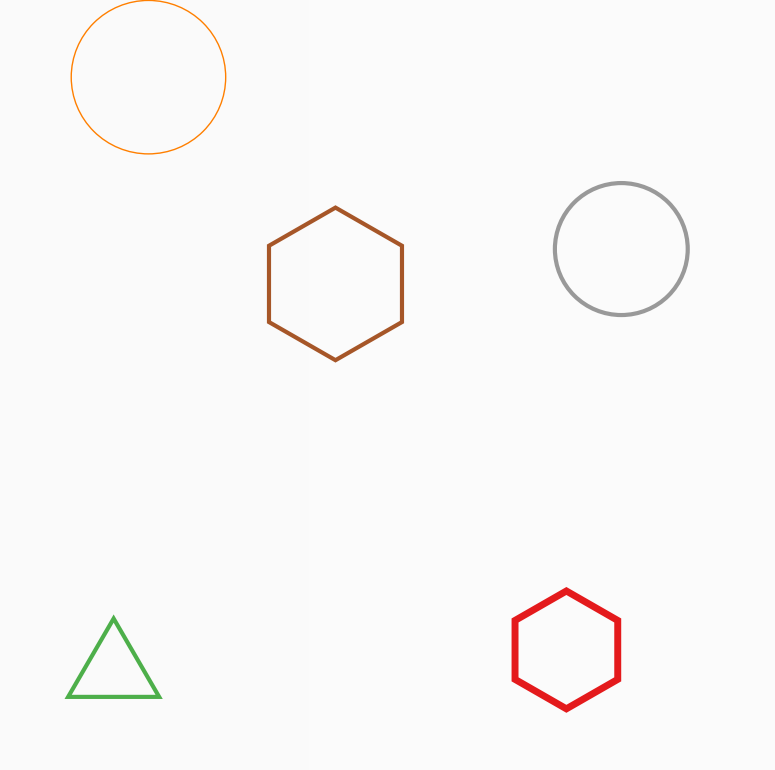[{"shape": "hexagon", "thickness": 2.5, "radius": 0.38, "center": [0.731, 0.156]}, {"shape": "triangle", "thickness": 1.5, "radius": 0.34, "center": [0.147, 0.129]}, {"shape": "circle", "thickness": 0.5, "radius": 0.5, "center": [0.192, 0.9]}, {"shape": "hexagon", "thickness": 1.5, "radius": 0.5, "center": [0.433, 0.631]}, {"shape": "circle", "thickness": 1.5, "radius": 0.43, "center": [0.802, 0.677]}]